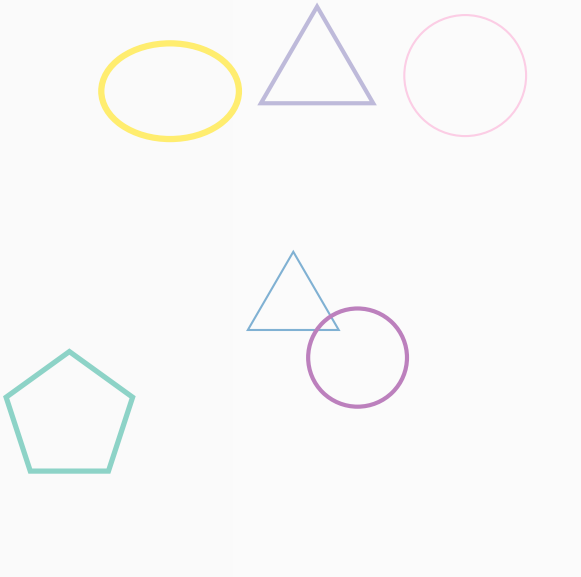[{"shape": "pentagon", "thickness": 2.5, "radius": 0.57, "center": [0.119, 0.276]}, {"shape": "triangle", "thickness": 2, "radius": 0.56, "center": [0.545, 0.876]}, {"shape": "triangle", "thickness": 1, "radius": 0.45, "center": [0.505, 0.473]}, {"shape": "circle", "thickness": 1, "radius": 0.52, "center": [0.8, 0.868]}, {"shape": "circle", "thickness": 2, "radius": 0.43, "center": [0.615, 0.38]}, {"shape": "oval", "thickness": 3, "radius": 0.59, "center": [0.293, 0.841]}]